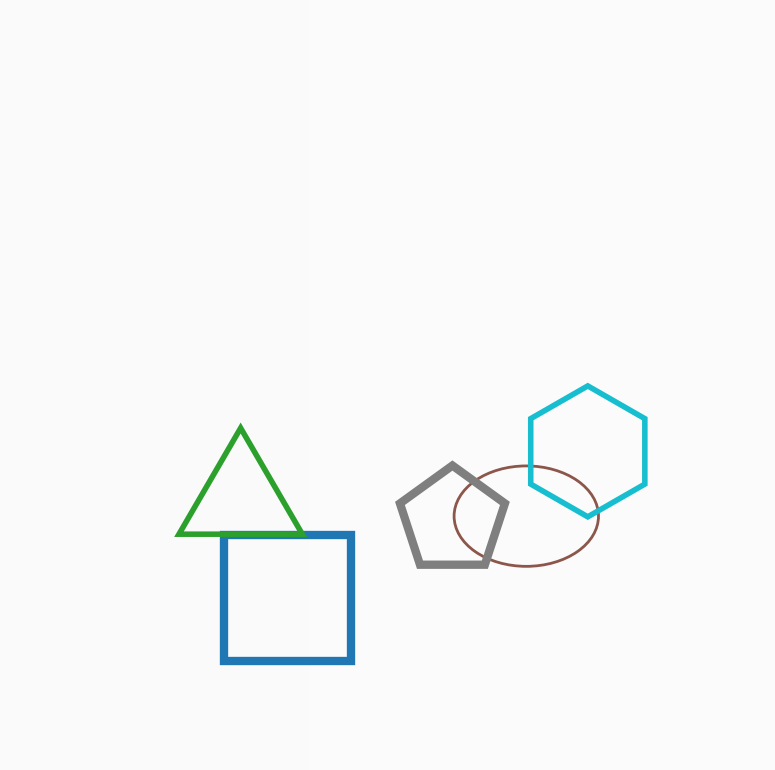[{"shape": "square", "thickness": 3, "radius": 0.41, "center": [0.37, 0.223]}, {"shape": "triangle", "thickness": 2, "radius": 0.46, "center": [0.311, 0.352]}, {"shape": "oval", "thickness": 1, "radius": 0.47, "center": [0.679, 0.33]}, {"shape": "pentagon", "thickness": 3, "radius": 0.36, "center": [0.584, 0.324]}, {"shape": "hexagon", "thickness": 2, "radius": 0.43, "center": [0.758, 0.414]}]